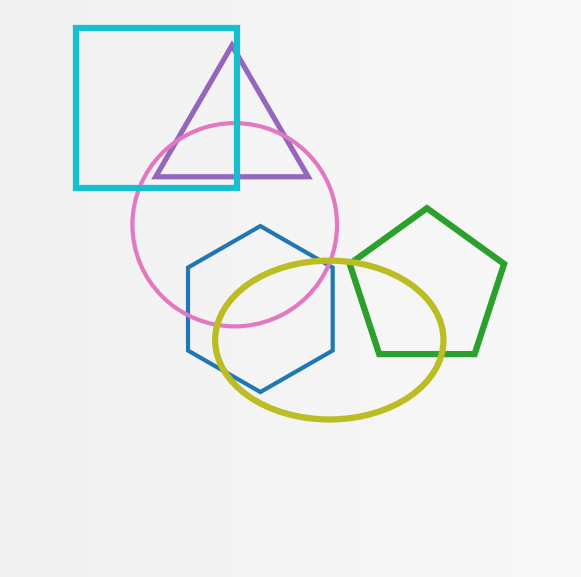[{"shape": "hexagon", "thickness": 2, "radius": 0.72, "center": [0.448, 0.464]}, {"shape": "pentagon", "thickness": 3, "radius": 0.7, "center": [0.734, 0.499]}, {"shape": "triangle", "thickness": 2.5, "radius": 0.76, "center": [0.399, 0.769]}, {"shape": "circle", "thickness": 2, "radius": 0.88, "center": [0.404, 0.61]}, {"shape": "oval", "thickness": 3, "radius": 0.98, "center": [0.567, 0.41]}, {"shape": "square", "thickness": 3, "radius": 0.69, "center": [0.269, 0.812]}]